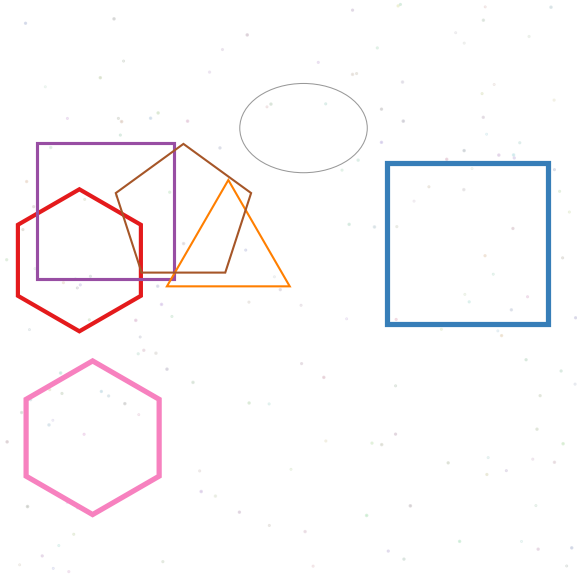[{"shape": "hexagon", "thickness": 2, "radius": 0.61, "center": [0.137, 0.548]}, {"shape": "square", "thickness": 2.5, "radius": 0.7, "center": [0.81, 0.577]}, {"shape": "square", "thickness": 1.5, "radius": 0.59, "center": [0.183, 0.634]}, {"shape": "triangle", "thickness": 1, "radius": 0.61, "center": [0.395, 0.565]}, {"shape": "pentagon", "thickness": 1, "radius": 0.62, "center": [0.318, 0.627]}, {"shape": "hexagon", "thickness": 2.5, "radius": 0.67, "center": [0.16, 0.241]}, {"shape": "oval", "thickness": 0.5, "radius": 0.55, "center": [0.526, 0.777]}]